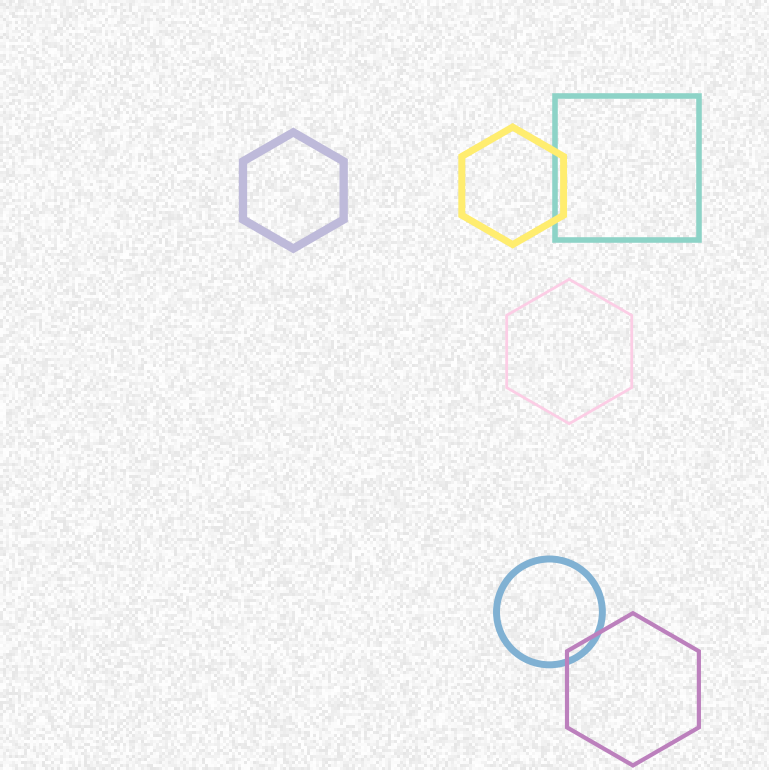[{"shape": "square", "thickness": 2, "radius": 0.47, "center": [0.814, 0.782]}, {"shape": "hexagon", "thickness": 3, "radius": 0.38, "center": [0.381, 0.753]}, {"shape": "circle", "thickness": 2.5, "radius": 0.34, "center": [0.714, 0.205]}, {"shape": "hexagon", "thickness": 1, "radius": 0.47, "center": [0.739, 0.544]}, {"shape": "hexagon", "thickness": 1.5, "radius": 0.49, "center": [0.822, 0.105]}, {"shape": "hexagon", "thickness": 2.5, "radius": 0.38, "center": [0.666, 0.759]}]